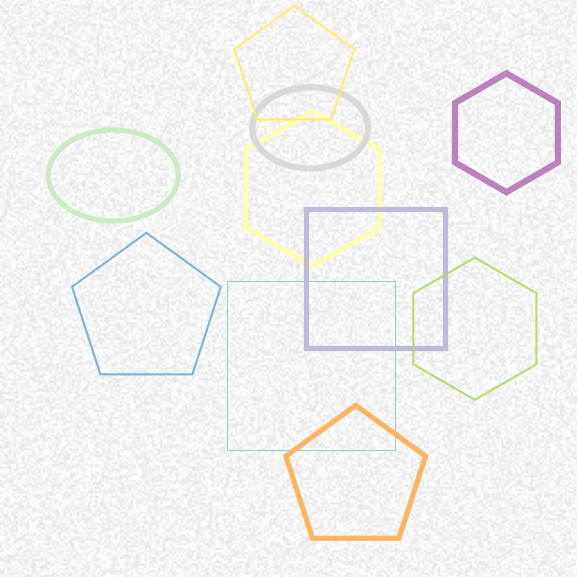[{"shape": "square", "thickness": 0.5, "radius": 0.73, "center": [0.539, 0.367]}, {"shape": "hexagon", "thickness": 2.5, "radius": 0.67, "center": [0.541, 0.673]}, {"shape": "square", "thickness": 2.5, "radius": 0.6, "center": [0.65, 0.516]}, {"shape": "pentagon", "thickness": 1, "radius": 0.68, "center": [0.254, 0.461]}, {"shape": "pentagon", "thickness": 2.5, "radius": 0.64, "center": [0.616, 0.17]}, {"shape": "hexagon", "thickness": 1, "radius": 0.62, "center": [0.822, 0.43]}, {"shape": "oval", "thickness": 3, "radius": 0.5, "center": [0.537, 0.778]}, {"shape": "hexagon", "thickness": 3, "radius": 0.51, "center": [0.877, 0.769]}, {"shape": "oval", "thickness": 2.5, "radius": 0.56, "center": [0.196, 0.695]}, {"shape": "pentagon", "thickness": 1, "radius": 0.55, "center": [0.51, 0.88]}]